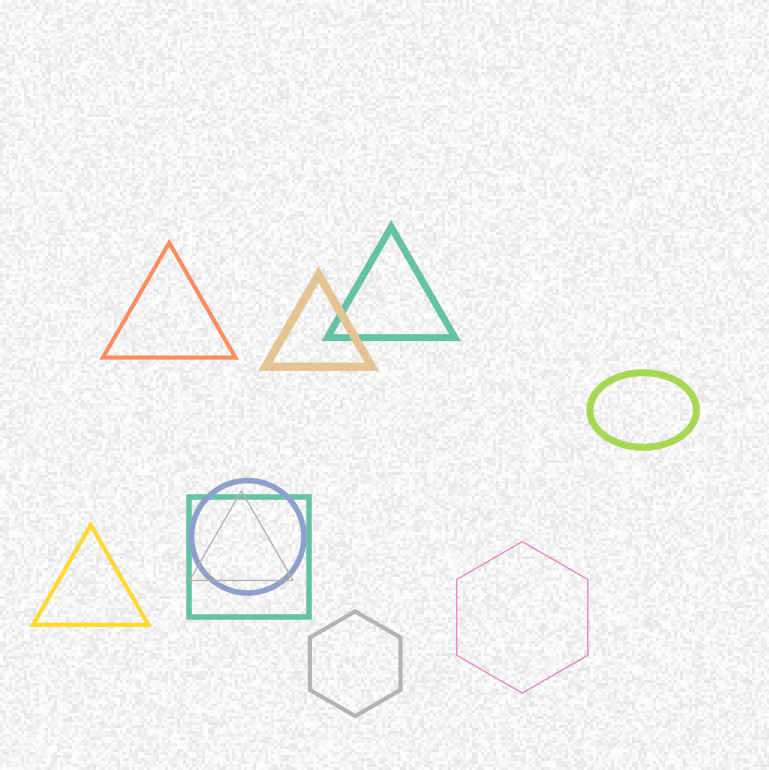[{"shape": "square", "thickness": 2, "radius": 0.39, "center": [0.323, 0.276]}, {"shape": "triangle", "thickness": 2.5, "radius": 0.48, "center": [0.508, 0.609]}, {"shape": "triangle", "thickness": 1.5, "radius": 0.5, "center": [0.22, 0.585]}, {"shape": "circle", "thickness": 2, "radius": 0.36, "center": [0.322, 0.303]}, {"shape": "hexagon", "thickness": 0.5, "radius": 0.49, "center": [0.678, 0.198]}, {"shape": "oval", "thickness": 2.5, "radius": 0.35, "center": [0.835, 0.468]}, {"shape": "triangle", "thickness": 1.5, "radius": 0.43, "center": [0.118, 0.232]}, {"shape": "triangle", "thickness": 3, "radius": 0.4, "center": [0.414, 0.564]}, {"shape": "triangle", "thickness": 0.5, "radius": 0.39, "center": [0.313, 0.285]}, {"shape": "hexagon", "thickness": 1.5, "radius": 0.34, "center": [0.461, 0.138]}]